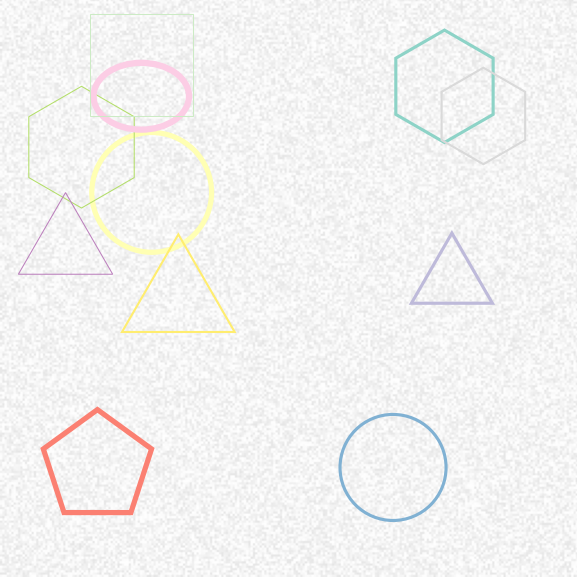[{"shape": "hexagon", "thickness": 1.5, "radius": 0.49, "center": [0.77, 0.85]}, {"shape": "circle", "thickness": 2.5, "radius": 0.52, "center": [0.263, 0.666]}, {"shape": "triangle", "thickness": 1.5, "radius": 0.4, "center": [0.783, 0.515]}, {"shape": "pentagon", "thickness": 2.5, "radius": 0.49, "center": [0.169, 0.191]}, {"shape": "circle", "thickness": 1.5, "radius": 0.46, "center": [0.681, 0.19]}, {"shape": "hexagon", "thickness": 0.5, "radius": 0.53, "center": [0.141, 0.744]}, {"shape": "oval", "thickness": 3, "radius": 0.41, "center": [0.245, 0.833]}, {"shape": "hexagon", "thickness": 1, "radius": 0.42, "center": [0.837, 0.798]}, {"shape": "triangle", "thickness": 0.5, "radius": 0.47, "center": [0.113, 0.571]}, {"shape": "square", "thickness": 0.5, "radius": 0.44, "center": [0.245, 0.887]}, {"shape": "triangle", "thickness": 1, "radius": 0.56, "center": [0.309, 0.481]}]